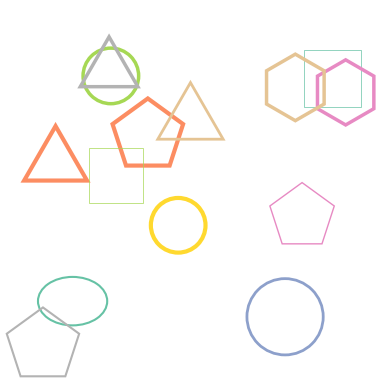[{"shape": "square", "thickness": 0.5, "radius": 0.37, "center": [0.863, 0.796]}, {"shape": "oval", "thickness": 1.5, "radius": 0.45, "center": [0.189, 0.218]}, {"shape": "pentagon", "thickness": 3, "radius": 0.48, "center": [0.384, 0.648]}, {"shape": "triangle", "thickness": 3, "radius": 0.47, "center": [0.144, 0.578]}, {"shape": "circle", "thickness": 2, "radius": 0.5, "center": [0.74, 0.177]}, {"shape": "pentagon", "thickness": 1, "radius": 0.44, "center": [0.785, 0.438]}, {"shape": "hexagon", "thickness": 2.5, "radius": 0.42, "center": [0.898, 0.76]}, {"shape": "square", "thickness": 0.5, "radius": 0.35, "center": [0.301, 0.544]}, {"shape": "circle", "thickness": 2.5, "radius": 0.36, "center": [0.288, 0.803]}, {"shape": "circle", "thickness": 3, "radius": 0.35, "center": [0.463, 0.415]}, {"shape": "triangle", "thickness": 2, "radius": 0.49, "center": [0.495, 0.687]}, {"shape": "hexagon", "thickness": 2.5, "radius": 0.43, "center": [0.767, 0.773]}, {"shape": "pentagon", "thickness": 1.5, "radius": 0.49, "center": [0.112, 0.103]}, {"shape": "triangle", "thickness": 2.5, "radius": 0.43, "center": [0.283, 0.818]}]